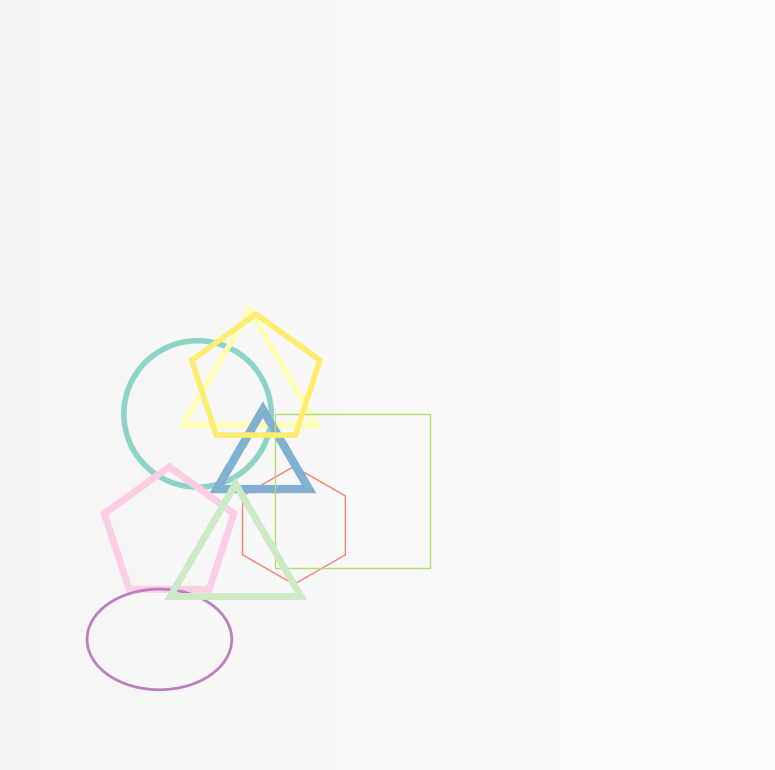[{"shape": "circle", "thickness": 2, "radius": 0.48, "center": [0.255, 0.462]}, {"shape": "triangle", "thickness": 2, "radius": 0.5, "center": [0.322, 0.498]}, {"shape": "hexagon", "thickness": 0.5, "radius": 0.38, "center": [0.379, 0.318]}, {"shape": "triangle", "thickness": 3, "radius": 0.34, "center": [0.339, 0.399]}, {"shape": "square", "thickness": 0.5, "radius": 0.5, "center": [0.455, 0.362]}, {"shape": "pentagon", "thickness": 2.5, "radius": 0.44, "center": [0.218, 0.306]}, {"shape": "oval", "thickness": 1, "radius": 0.47, "center": [0.206, 0.17]}, {"shape": "triangle", "thickness": 2.5, "radius": 0.49, "center": [0.304, 0.274]}, {"shape": "pentagon", "thickness": 2, "radius": 0.43, "center": [0.33, 0.505]}]